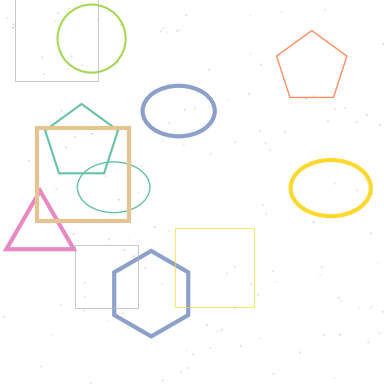[{"shape": "oval", "thickness": 1, "radius": 0.47, "center": [0.295, 0.514]}, {"shape": "pentagon", "thickness": 1.5, "radius": 0.5, "center": [0.212, 0.63]}, {"shape": "pentagon", "thickness": 1, "radius": 0.48, "center": [0.81, 0.825]}, {"shape": "oval", "thickness": 3, "radius": 0.47, "center": [0.464, 0.712]}, {"shape": "hexagon", "thickness": 3, "radius": 0.56, "center": [0.393, 0.237]}, {"shape": "triangle", "thickness": 3, "radius": 0.51, "center": [0.104, 0.403]}, {"shape": "circle", "thickness": 1.5, "radius": 0.44, "center": [0.238, 0.9]}, {"shape": "oval", "thickness": 3, "radius": 0.52, "center": [0.859, 0.511]}, {"shape": "square", "thickness": 0.5, "radius": 0.51, "center": [0.557, 0.306]}, {"shape": "square", "thickness": 3, "radius": 0.6, "center": [0.216, 0.547]}, {"shape": "square", "thickness": 0.5, "radius": 0.41, "center": [0.277, 0.281]}, {"shape": "square", "thickness": 0.5, "radius": 0.54, "center": [0.147, 0.897]}]